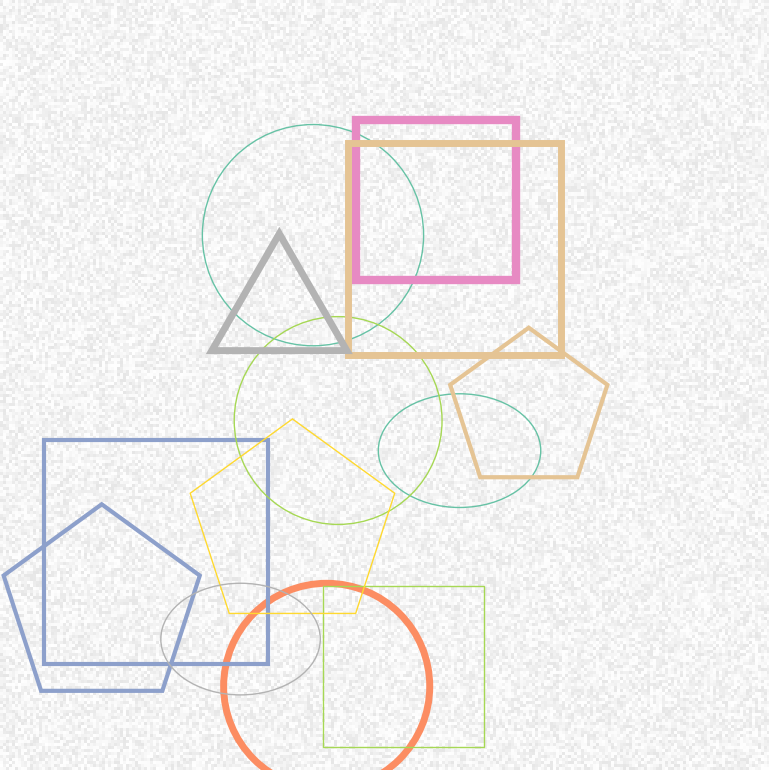[{"shape": "circle", "thickness": 0.5, "radius": 0.72, "center": [0.406, 0.695]}, {"shape": "oval", "thickness": 0.5, "radius": 0.53, "center": [0.597, 0.415]}, {"shape": "circle", "thickness": 2.5, "radius": 0.67, "center": [0.424, 0.109]}, {"shape": "square", "thickness": 1.5, "radius": 0.73, "center": [0.202, 0.283]}, {"shape": "pentagon", "thickness": 1.5, "radius": 0.67, "center": [0.132, 0.211]}, {"shape": "square", "thickness": 3, "radius": 0.52, "center": [0.567, 0.74]}, {"shape": "square", "thickness": 0.5, "radius": 0.52, "center": [0.524, 0.134]}, {"shape": "circle", "thickness": 0.5, "radius": 0.67, "center": [0.439, 0.454]}, {"shape": "pentagon", "thickness": 0.5, "radius": 0.7, "center": [0.38, 0.316]}, {"shape": "square", "thickness": 2.5, "radius": 0.69, "center": [0.59, 0.676]}, {"shape": "pentagon", "thickness": 1.5, "radius": 0.54, "center": [0.687, 0.467]}, {"shape": "triangle", "thickness": 2.5, "radius": 0.51, "center": [0.363, 0.595]}, {"shape": "oval", "thickness": 0.5, "radius": 0.52, "center": [0.312, 0.17]}]